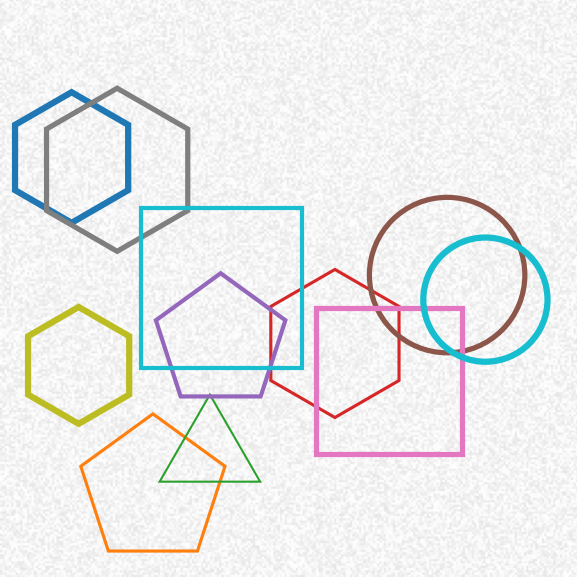[{"shape": "hexagon", "thickness": 3, "radius": 0.57, "center": [0.124, 0.726]}, {"shape": "pentagon", "thickness": 1.5, "radius": 0.66, "center": [0.265, 0.151]}, {"shape": "triangle", "thickness": 1, "radius": 0.5, "center": [0.363, 0.215]}, {"shape": "hexagon", "thickness": 1.5, "radius": 0.64, "center": [0.58, 0.404]}, {"shape": "pentagon", "thickness": 2, "radius": 0.59, "center": [0.382, 0.408]}, {"shape": "circle", "thickness": 2.5, "radius": 0.67, "center": [0.774, 0.523]}, {"shape": "square", "thickness": 2.5, "radius": 0.63, "center": [0.674, 0.34]}, {"shape": "hexagon", "thickness": 2.5, "radius": 0.71, "center": [0.203, 0.705]}, {"shape": "hexagon", "thickness": 3, "radius": 0.51, "center": [0.136, 0.366]}, {"shape": "square", "thickness": 2, "radius": 0.7, "center": [0.383, 0.5]}, {"shape": "circle", "thickness": 3, "radius": 0.54, "center": [0.841, 0.48]}]